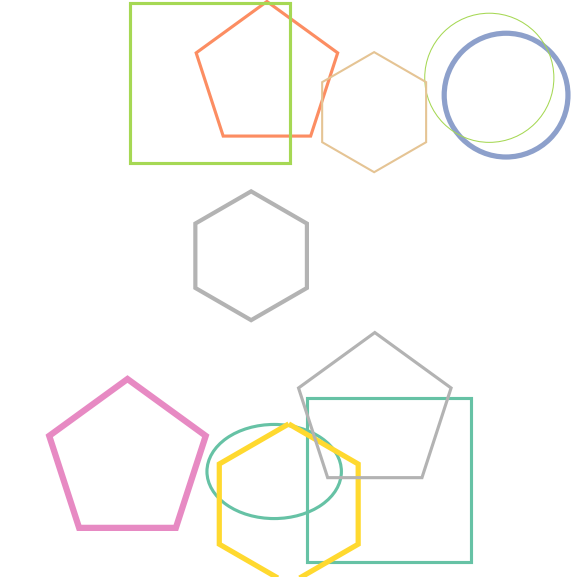[{"shape": "oval", "thickness": 1.5, "radius": 0.58, "center": [0.475, 0.183]}, {"shape": "square", "thickness": 1.5, "radius": 0.71, "center": [0.674, 0.168]}, {"shape": "pentagon", "thickness": 1.5, "radius": 0.64, "center": [0.462, 0.868]}, {"shape": "circle", "thickness": 2.5, "radius": 0.54, "center": [0.876, 0.834]}, {"shape": "pentagon", "thickness": 3, "radius": 0.71, "center": [0.221, 0.2]}, {"shape": "square", "thickness": 1.5, "radius": 0.69, "center": [0.363, 0.855]}, {"shape": "circle", "thickness": 0.5, "radius": 0.56, "center": [0.847, 0.864]}, {"shape": "hexagon", "thickness": 2.5, "radius": 0.69, "center": [0.5, 0.126]}, {"shape": "hexagon", "thickness": 1, "radius": 0.52, "center": [0.648, 0.805]}, {"shape": "hexagon", "thickness": 2, "radius": 0.56, "center": [0.435, 0.556]}, {"shape": "pentagon", "thickness": 1.5, "radius": 0.69, "center": [0.649, 0.284]}]